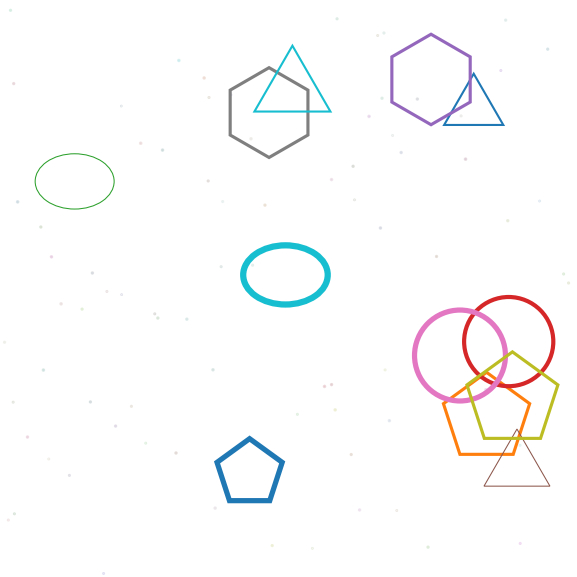[{"shape": "triangle", "thickness": 1, "radius": 0.3, "center": [0.82, 0.812]}, {"shape": "pentagon", "thickness": 2.5, "radius": 0.3, "center": [0.432, 0.18]}, {"shape": "pentagon", "thickness": 1.5, "radius": 0.39, "center": [0.843, 0.276]}, {"shape": "oval", "thickness": 0.5, "radius": 0.34, "center": [0.129, 0.685]}, {"shape": "circle", "thickness": 2, "radius": 0.39, "center": [0.881, 0.408]}, {"shape": "hexagon", "thickness": 1.5, "radius": 0.39, "center": [0.746, 0.862]}, {"shape": "triangle", "thickness": 0.5, "radius": 0.33, "center": [0.895, 0.19]}, {"shape": "circle", "thickness": 2.5, "radius": 0.39, "center": [0.797, 0.384]}, {"shape": "hexagon", "thickness": 1.5, "radius": 0.39, "center": [0.466, 0.804]}, {"shape": "pentagon", "thickness": 1.5, "radius": 0.41, "center": [0.887, 0.307]}, {"shape": "oval", "thickness": 3, "radius": 0.37, "center": [0.494, 0.523]}, {"shape": "triangle", "thickness": 1, "radius": 0.38, "center": [0.506, 0.844]}]